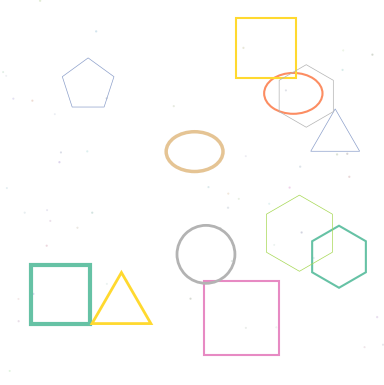[{"shape": "hexagon", "thickness": 1.5, "radius": 0.4, "center": [0.881, 0.333]}, {"shape": "square", "thickness": 3, "radius": 0.38, "center": [0.158, 0.234]}, {"shape": "oval", "thickness": 1.5, "radius": 0.38, "center": [0.762, 0.757]}, {"shape": "triangle", "thickness": 0.5, "radius": 0.37, "center": [0.871, 0.644]}, {"shape": "pentagon", "thickness": 0.5, "radius": 0.35, "center": [0.229, 0.779]}, {"shape": "square", "thickness": 1.5, "radius": 0.48, "center": [0.627, 0.174]}, {"shape": "hexagon", "thickness": 0.5, "radius": 0.49, "center": [0.778, 0.394]}, {"shape": "square", "thickness": 1.5, "radius": 0.39, "center": [0.69, 0.876]}, {"shape": "triangle", "thickness": 2, "radius": 0.44, "center": [0.315, 0.204]}, {"shape": "oval", "thickness": 2.5, "radius": 0.37, "center": [0.505, 0.606]}, {"shape": "hexagon", "thickness": 0.5, "radius": 0.41, "center": [0.795, 0.751]}, {"shape": "circle", "thickness": 2, "radius": 0.38, "center": [0.535, 0.339]}]